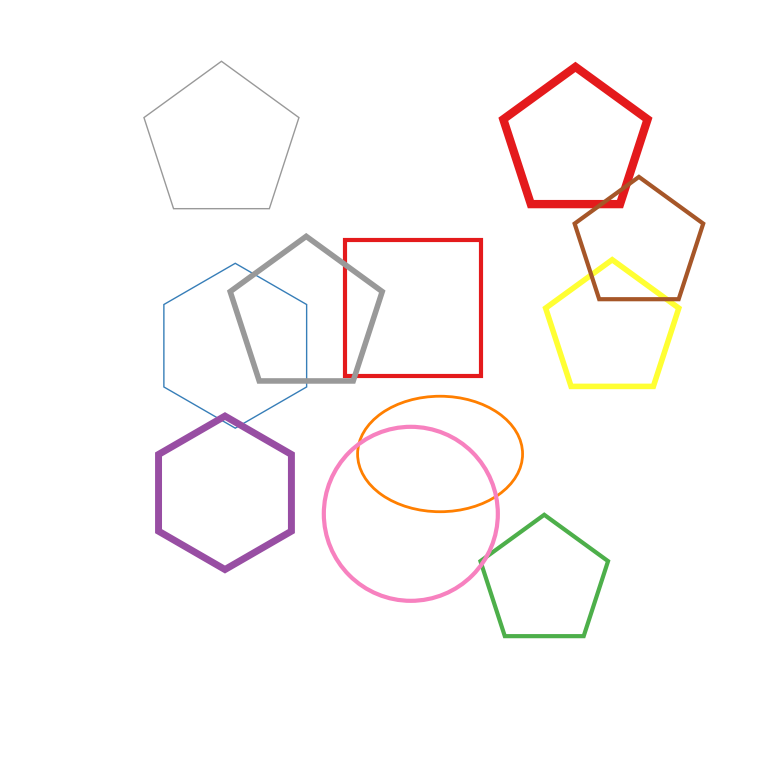[{"shape": "pentagon", "thickness": 3, "radius": 0.49, "center": [0.747, 0.815]}, {"shape": "square", "thickness": 1.5, "radius": 0.44, "center": [0.537, 0.6]}, {"shape": "hexagon", "thickness": 0.5, "radius": 0.54, "center": [0.306, 0.551]}, {"shape": "pentagon", "thickness": 1.5, "radius": 0.44, "center": [0.707, 0.244]}, {"shape": "hexagon", "thickness": 2.5, "radius": 0.5, "center": [0.292, 0.36]}, {"shape": "oval", "thickness": 1, "radius": 0.54, "center": [0.572, 0.41]}, {"shape": "pentagon", "thickness": 2, "radius": 0.45, "center": [0.795, 0.572]}, {"shape": "pentagon", "thickness": 1.5, "radius": 0.44, "center": [0.83, 0.682]}, {"shape": "circle", "thickness": 1.5, "radius": 0.56, "center": [0.534, 0.333]}, {"shape": "pentagon", "thickness": 0.5, "radius": 0.53, "center": [0.288, 0.815]}, {"shape": "pentagon", "thickness": 2, "radius": 0.52, "center": [0.398, 0.589]}]